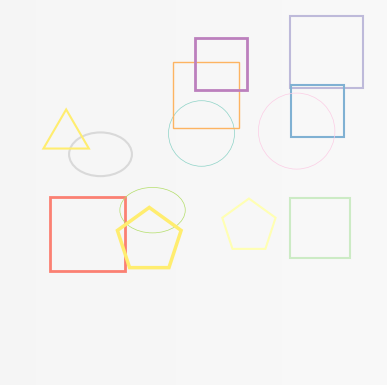[{"shape": "circle", "thickness": 0.5, "radius": 0.43, "center": [0.52, 0.653]}, {"shape": "pentagon", "thickness": 1.5, "radius": 0.36, "center": [0.642, 0.412]}, {"shape": "square", "thickness": 1.5, "radius": 0.47, "center": [0.842, 0.864]}, {"shape": "square", "thickness": 2, "radius": 0.48, "center": [0.226, 0.392]}, {"shape": "square", "thickness": 1.5, "radius": 0.34, "center": [0.82, 0.711]}, {"shape": "square", "thickness": 1, "radius": 0.43, "center": [0.531, 0.753]}, {"shape": "oval", "thickness": 0.5, "radius": 0.42, "center": [0.394, 0.454]}, {"shape": "circle", "thickness": 0.5, "radius": 0.49, "center": [0.765, 0.66]}, {"shape": "oval", "thickness": 1.5, "radius": 0.41, "center": [0.259, 0.599]}, {"shape": "square", "thickness": 2, "radius": 0.34, "center": [0.57, 0.834]}, {"shape": "square", "thickness": 1.5, "radius": 0.39, "center": [0.826, 0.409]}, {"shape": "pentagon", "thickness": 2.5, "radius": 0.43, "center": [0.385, 0.375]}, {"shape": "triangle", "thickness": 1.5, "radius": 0.34, "center": [0.171, 0.648]}]